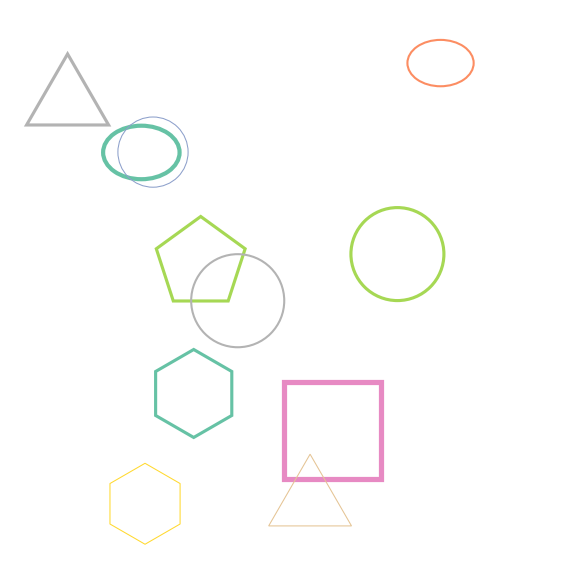[{"shape": "hexagon", "thickness": 1.5, "radius": 0.38, "center": [0.335, 0.318]}, {"shape": "oval", "thickness": 2, "radius": 0.33, "center": [0.245, 0.735]}, {"shape": "oval", "thickness": 1, "radius": 0.29, "center": [0.763, 0.89]}, {"shape": "circle", "thickness": 0.5, "radius": 0.3, "center": [0.265, 0.736]}, {"shape": "square", "thickness": 2.5, "radius": 0.42, "center": [0.576, 0.254]}, {"shape": "circle", "thickness": 1.5, "radius": 0.4, "center": [0.688, 0.559]}, {"shape": "pentagon", "thickness": 1.5, "radius": 0.4, "center": [0.348, 0.543]}, {"shape": "hexagon", "thickness": 0.5, "radius": 0.35, "center": [0.251, 0.127]}, {"shape": "triangle", "thickness": 0.5, "radius": 0.41, "center": [0.537, 0.13]}, {"shape": "triangle", "thickness": 1.5, "radius": 0.41, "center": [0.117, 0.824]}, {"shape": "circle", "thickness": 1, "radius": 0.4, "center": [0.412, 0.478]}]